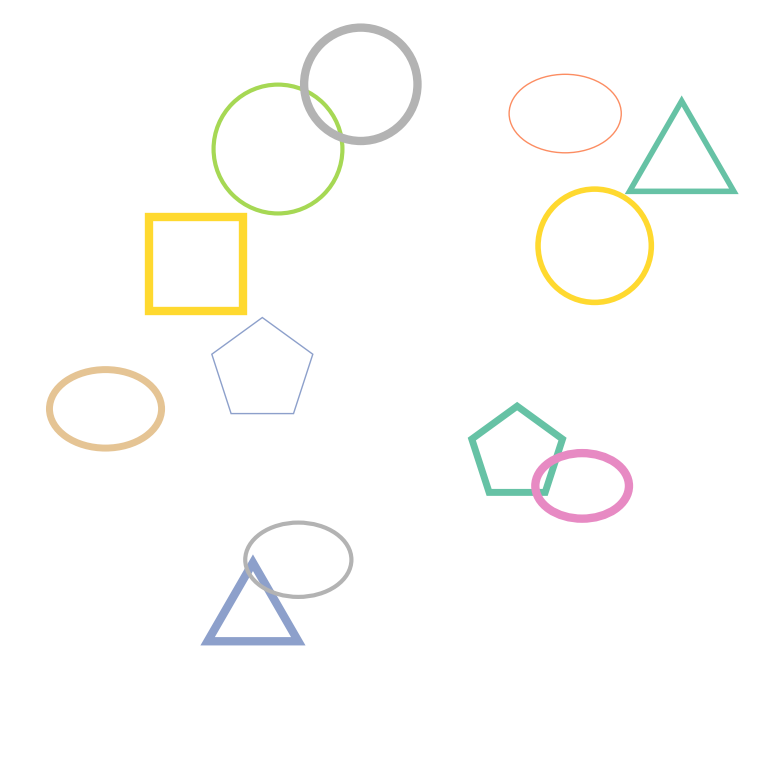[{"shape": "triangle", "thickness": 2, "radius": 0.39, "center": [0.885, 0.791]}, {"shape": "pentagon", "thickness": 2.5, "radius": 0.31, "center": [0.672, 0.411]}, {"shape": "oval", "thickness": 0.5, "radius": 0.36, "center": [0.734, 0.853]}, {"shape": "pentagon", "thickness": 0.5, "radius": 0.34, "center": [0.341, 0.519]}, {"shape": "triangle", "thickness": 3, "radius": 0.34, "center": [0.329, 0.201]}, {"shape": "oval", "thickness": 3, "radius": 0.3, "center": [0.756, 0.369]}, {"shape": "circle", "thickness": 1.5, "radius": 0.42, "center": [0.361, 0.806]}, {"shape": "square", "thickness": 3, "radius": 0.31, "center": [0.254, 0.657]}, {"shape": "circle", "thickness": 2, "radius": 0.37, "center": [0.772, 0.681]}, {"shape": "oval", "thickness": 2.5, "radius": 0.36, "center": [0.137, 0.469]}, {"shape": "oval", "thickness": 1.5, "radius": 0.34, "center": [0.387, 0.273]}, {"shape": "circle", "thickness": 3, "radius": 0.37, "center": [0.469, 0.891]}]